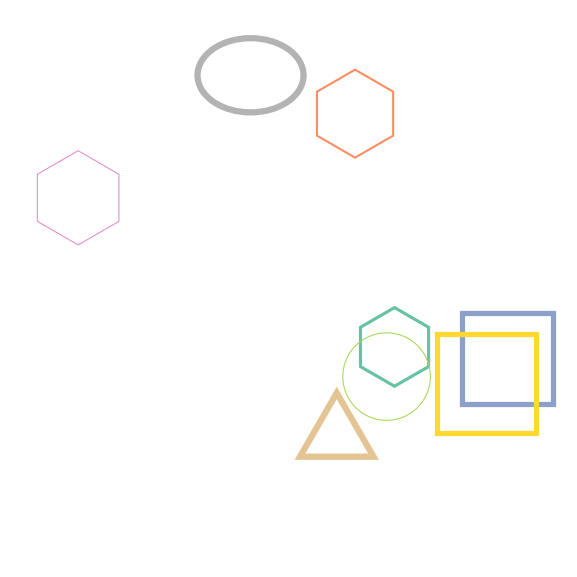[{"shape": "hexagon", "thickness": 1.5, "radius": 0.34, "center": [0.683, 0.398]}, {"shape": "hexagon", "thickness": 1, "radius": 0.38, "center": [0.615, 0.802]}, {"shape": "square", "thickness": 2.5, "radius": 0.39, "center": [0.879, 0.378]}, {"shape": "hexagon", "thickness": 0.5, "radius": 0.41, "center": [0.135, 0.657]}, {"shape": "circle", "thickness": 0.5, "radius": 0.38, "center": [0.669, 0.347]}, {"shape": "square", "thickness": 2.5, "radius": 0.43, "center": [0.843, 0.334]}, {"shape": "triangle", "thickness": 3, "radius": 0.37, "center": [0.583, 0.245]}, {"shape": "oval", "thickness": 3, "radius": 0.46, "center": [0.434, 0.869]}]